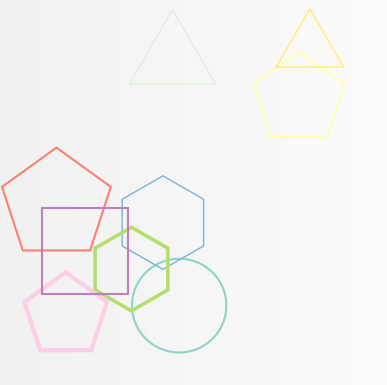[{"shape": "circle", "thickness": 1.5, "radius": 0.61, "center": [0.462, 0.206]}, {"shape": "pentagon", "thickness": 1.5, "radius": 0.61, "center": [0.772, 0.743]}, {"shape": "pentagon", "thickness": 1.5, "radius": 0.74, "center": [0.146, 0.469]}, {"shape": "hexagon", "thickness": 1, "radius": 0.61, "center": [0.42, 0.422]}, {"shape": "hexagon", "thickness": 2.5, "radius": 0.54, "center": [0.339, 0.301]}, {"shape": "pentagon", "thickness": 3, "radius": 0.56, "center": [0.17, 0.181]}, {"shape": "square", "thickness": 1.5, "radius": 0.56, "center": [0.219, 0.348]}, {"shape": "triangle", "thickness": 0.5, "radius": 0.64, "center": [0.445, 0.846]}, {"shape": "triangle", "thickness": 1, "radius": 0.5, "center": [0.8, 0.876]}]